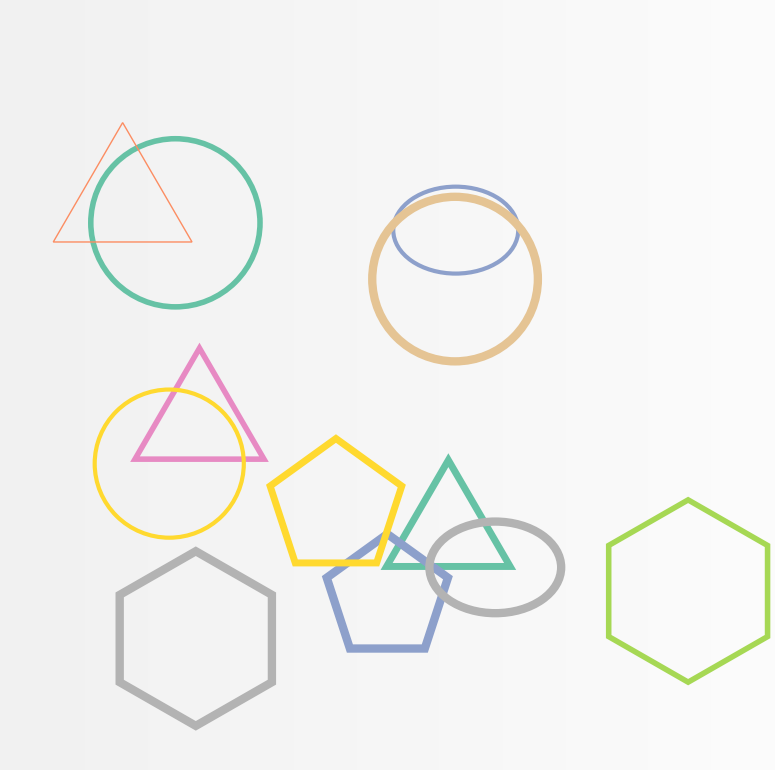[{"shape": "triangle", "thickness": 2.5, "radius": 0.46, "center": [0.579, 0.31]}, {"shape": "circle", "thickness": 2, "radius": 0.55, "center": [0.226, 0.711]}, {"shape": "triangle", "thickness": 0.5, "radius": 0.52, "center": [0.158, 0.737]}, {"shape": "pentagon", "thickness": 3, "radius": 0.41, "center": [0.5, 0.224]}, {"shape": "oval", "thickness": 1.5, "radius": 0.4, "center": [0.588, 0.701]}, {"shape": "triangle", "thickness": 2, "radius": 0.48, "center": [0.257, 0.452]}, {"shape": "hexagon", "thickness": 2, "radius": 0.59, "center": [0.888, 0.232]}, {"shape": "circle", "thickness": 1.5, "radius": 0.48, "center": [0.218, 0.398]}, {"shape": "pentagon", "thickness": 2.5, "radius": 0.45, "center": [0.433, 0.341]}, {"shape": "circle", "thickness": 3, "radius": 0.53, "center": [0.587, 0.638]}, {"shape": "hexagon", "thickness": 3, "radius": 0.57, "center": [0.253, 0.171]}, {"shape": "oval", "thickness": 3, "radius": 0.42, "center": [0.639, 0.263]}]